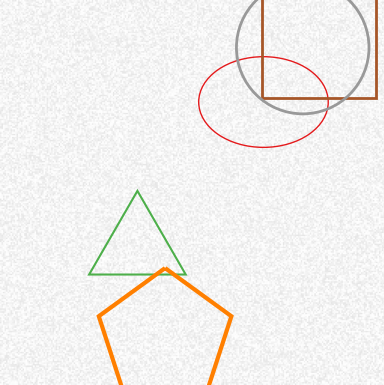[{"shape": "oval", "thickness": 1, "radius": 0.84, "center": [0.684, 0.735]}, {"shape": "triangle", "thickness": 1.5, "radius": 0.72, "center": [0.357, 0.359]}, {"shape": "pentagon", "thickness": 3, "radius": 0.91, "center": [0.429, 0.123]}, {"shape": "square", "thickness": 2, "radius": 0.74, "center": [0.828, 0.893]}, {"shape": "circle", "thickness": 2, "radius": 0.86, "center": [0.786, 0.876]}]